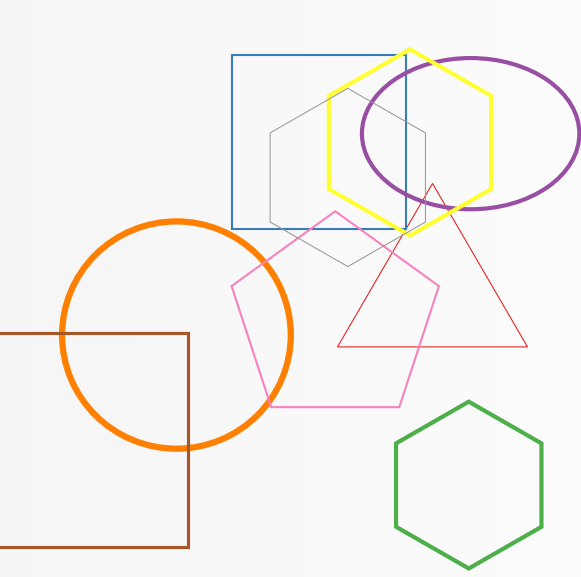[{"shape": "triangle", "thickness": 0.5, "radius": 0.94, "center": [0.744, 0.493]}, {"shape": "square", "thickness": 1, "radius": 0.75, "center": [0.549, 0.753]}, {"shape": "hexagon", "thickness": 2, "radius": 0.72, "center": [0.806, 0.159]}, {"shape": "oval", "thickness": 2, "radius": 0.94, "center": [0.81, 0.768]}, {"shape": "circle", "thickness": 3, "radius": 0.98, "center": [0.304, 0.419]}, {"shape": "hexagon", "thickness": 2, "radius": 0.81, "center": [0.705, 0.753]}, {"shape": "square", "thickness": 1.5, "radius": 0.93, "center": [0.138, 0.237]}, {"shape": "pentagon", "thickness": 1, "radius": 0.94, "center": [0.577, 0.446]}, {"shape": "hexagon", "thickness": 0.5, "radius": 0.77, "center": [0.598, 0.692]}]